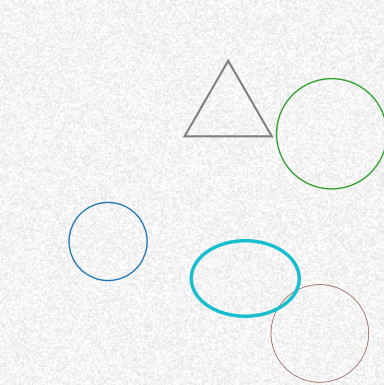[{"shape": "circle", "thickness": 1, "radius": 0.51, "center": [0.281, 0.373]}, {"shape": "circle", "thickness": 1, "radius": 0.72, "center": [0.862, 0.653]}, {"shape": "circle", "thickness": 0.5, "radius": 0.63, "center": [0.831, 0.134]}, {"shape": "triangle", "thickness": 1.5, "radius": 0.65, "center": [0.593, 0.711]}, {"shape": "oval", "thickness": 2.5, "radius": 0.7, "center": [0.637, 0.277]}]